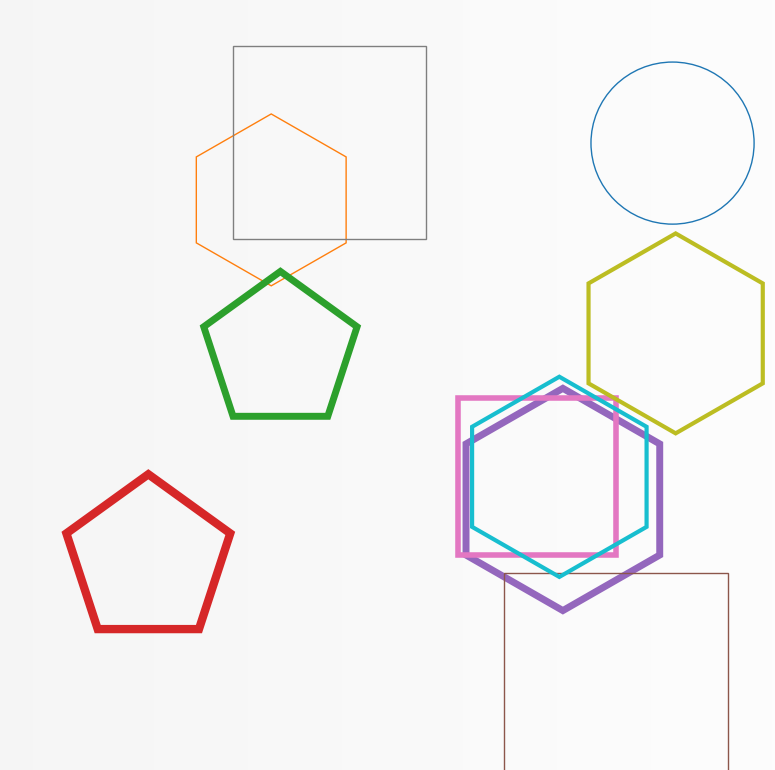[{"shape": "circle", "thickness": 0.5, "radius": 0.53, "center": [0.868, 0.814]}, {"shape": "hexagon", "thickness": 0.5, "radius": 0.56, "center": [0.35, 0.74]}, {"shape": "pentagon", "thickness": 2.5, "radius": 0.52, "center": [0.362, 0.543]}, {"shape": "pentagon", "thickness": 3, "radius": 0.56, "center": [0.191, 0.273]}, {"shape": "hexagon", "thickness": 2.5, "radius": 0.72, "center": [0.726, 0.351]}, {"shape": "square", "thickness": 0.5, "radius": 0.72, "center": [0.795, 0.111]}, {"shape": "square", "thickness": 2, "radius": 0.51, "center": [0.693, 0.381]}, {"shape": "square", "thickness": 0.5, "radius": 0.62, "center": [0.425, 0.815]}, {"shape": "hexagon", "thickness": 1.5, "radius": 0.65, "center": [0.872, 0.567]}, {"shape": "hexagon", "thickness": 1.5, "radius": 0.65, "center": [0.722, 0.381]}]